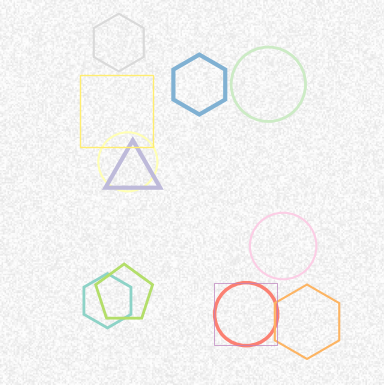[{"shape": "hexagon", "thickness": 2, "radius": 0.35, "center": [0.279, 0.219]}, {"shape": "circle", "thickness": 1.5, "radius": 0.38, "center": [0.332, 0.58]}, {"shape": "triangle", "thickness": 3, "radius": 0.41, "center": [0.345, 0.554]}, {"shape": "circle", "thickness": 2.5, "radius": 0.41, "center": [0.639, 0.184]}, {"shape": "hexagon", "thickness": 3, "radius": 0.39, "center": [0.518, 0.78]}, {"shape": "hexagon", "thickness": 1.5, "radius": 0.48, "center": [0.797, 0.164]}, {"shape": "pentagon", "thickness": 2, "radius": 0.39, "center": [0.322, 0.237]}, {"shape": "circle", "thickness": 1.5, "radius": 0.43, "center": [0.735, 0.361]}, {"shape": "hexagon", "thickness": 1.5, "radius": 0.37, "center": [0.309, 0.89]}, {"shape": "square", "thickness": 0.5, "radius": 0.41, "center": [0.637, 0.184]}, {"shape": "circle", "thickness": 2, "radius": 0.48, "center": [0.697, 0.781]}, {"shape": "square", "thickness": 1, "radius": 0.47, "center": [0.302, 0.712]}]